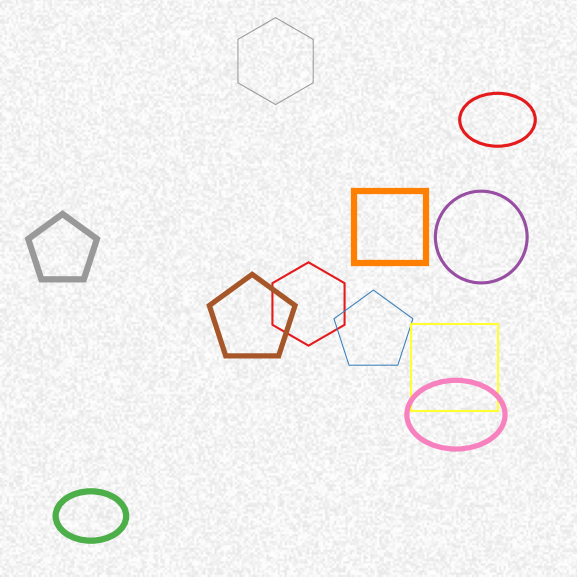[{"shape": "oval", "thickness": 1.5, "radius": 0.33, "center": [0.861, 0.792]}, {"shape": "hexagon", "thickness": 1, "radius": 0.36, "center": [0.534, 0.473]}, {"shape": "pentagon", "thickness": 0.5, "radius": 0.36, "center": [0.647, 0.425]}, {"shape": "oval", "thickness": 3, "radius": 0.31, "center": [0.157, 0.106]}, {"shape": "circle", "thickness": 1.5, "radius": 0.4, "center": [0.833, 0.589]}, {"shape": "square", "thickness": 3, "radius": 0.31, "center": [0.676, 0.607]}, {"shape": "square", "thickness": 1, "radius": 0.38, "center": [0.787, 0.363]}, {"shape": "pentagon", "thickness": 2.5, "radius": 0.39, "center": [0.437, 0.446]}, {"shape": "oval", "thickness": 2.5, "radius": 0.43, "center": [0.79, 0.281]}, {"shape": "pentagon", "thickness": 3, "radius": 0.31, "center": [0.108, 0.566]}, {"shape": "hexagon", "thickness": 0.5, "radius": 0.38, "center": [0.477, 0.893]}]